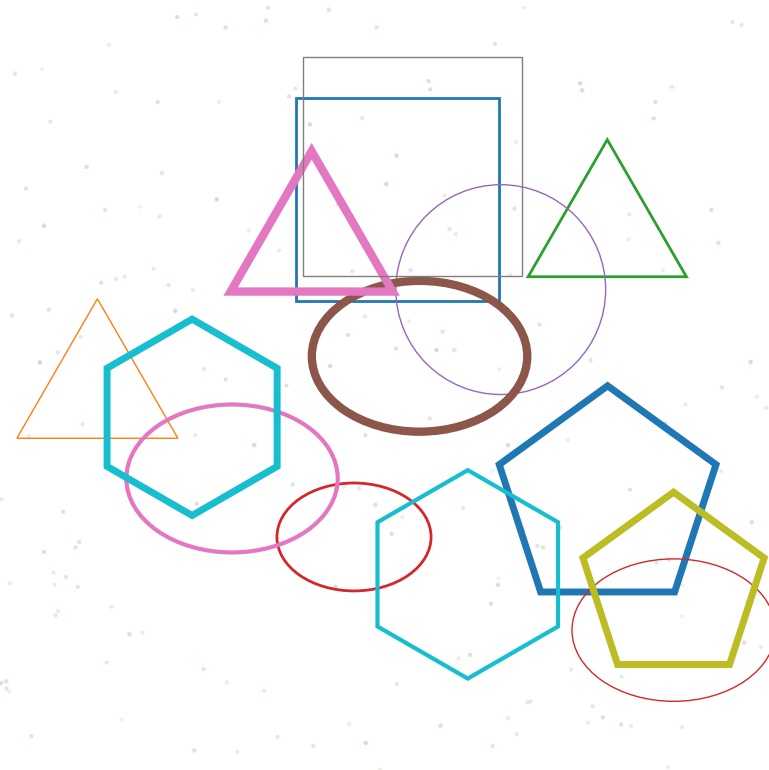[{"shape": "square", "thickness": 1, "radius": 0.66, "center": [0.517, 0.741]}, {"shape": "pentagon", "thickness": 2.5, "radius": 0.74, "center": [0.789, 0.351]}, {"shape": "triangle", "thickness": 0.5, "radius": 0.6, "center": [0.126, 0.491]}, {"shape": "triangle", "thickness": 1, "radius": 0.59, "center": [0.789, 0.7]}, {"shape": "oval", "thickness": 0.5, "radius": 0.66, "center": [0.875, 0.182]}, {"shape": "oval", "thickness": 1, "radius": 0.5, "center": [0.46, 0.303]}, {"shape": "circle", "thickness": 0.5, "radius": 0.68, "center": [0.65, 0.624]}, {"shape": "oval", "thickness": 3, "radius": 0.7, "center": [0.545, 0.537]}, {"shape": "triangle", "thickness": 3, "radius": 0.61, "center": [0.405, 0.682]}, {"shape": "oval", "thickness": 1.5, "radius": 0.69, "center": [0.301, 0.379]}, {"shape": "square", "thickness": 0.5, "radius": 0.71, "center": [0.536, 0.784]}, {"shape": "pentagon", "thickness": 2.5, "radius": 0.62, "center": [0.875, 0.237]}, {"shape": "hexagon", "thickness": 2.5, "radius": 0.64, "center": [0.249, 0.458]}, {"shape": "hexagon", "thickness": 1.5, "radius": 0.68, "center": [0.607, 0.254]}]